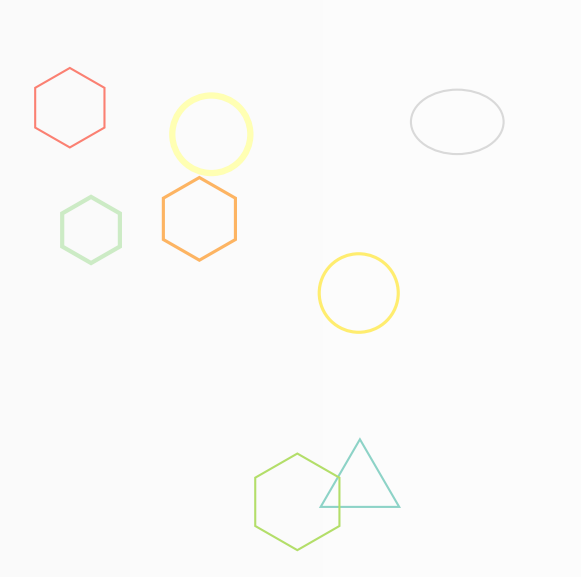[{"shape": "triangle", "thickness": 1, "radius": 0.39, "center": [0.619, 0.16]}, {"shape": "circle", "thickness": 3, "radius": 0.34, "center": [0.364, 0.767]}, {"shape": "hexagon", "thickness": 1, "radius": 0.34, "center": [0.12, 0.813]}, {"shape": "hexagon", "thickness": 1.5, "radius": 0.36, "center": [0.343, 0.62]}, {"shape": "hexagon", "thickness": 1, "radius": 0.42, "center": [0.512, 0.13]}, {"shape": "oval", "thickness": 1, "radius": 0.4, "center": [0.787, 0.788]}, {"shape": "hexagon", "thickness": 2, "radius": 0.29, "center": [0.157, 0.601]}, {"shape": "circle", "thickness": 1.5, "radius": 0.34, "center": [0.617, 0.492]}]